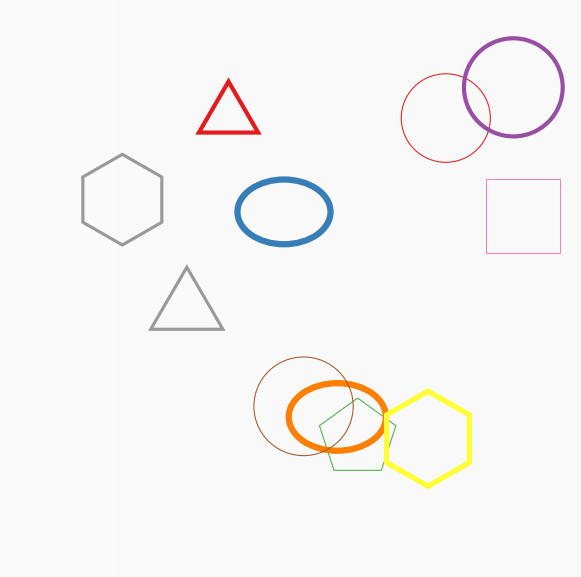[{"shape": "circle", "thickness": 0.5, "radius": 0.38, "center": [0.767, 0.795]}, {"shape": "triangle", "thickness": 2, "radius": 0.29, "center": [0.393, 0.799]}, {"shape": "oval", "thickness": 3, "radius": 0.4, "center": [0.489, 0.632]}, {"shape": "pentagon", "thickness": 0.5, "radius": 0.35, "center": [0.615, 0.241]}, {"shape": "circle", "thickness": 2, "radius": 0.42, "center": [0.883, 0.848]}, {"shape": "oval", "thickness": 3, "radius": 0.42, "center": [0.58, 0.277]}, {"shape": "hexagon", "thickness": 2.5, "radius": 0.41, "center": [0.736, 0.239]}, {"shape": "circle", "thickness": 0.5, "radius": 0.43, "center": [0.522, 0.296]}, {"shape": "square", "thickness": 0.5, "radius": 0.32, "center": [0.9, 0.625]}, {"shape": "hexagon", "thickness": 1.5, "radius": 0.39, "center": [0.21, 0.653]}, {"shape": "triangle", "thickness": 1.5, "radius": 0.36, "center": [0.321, 0.465]}]